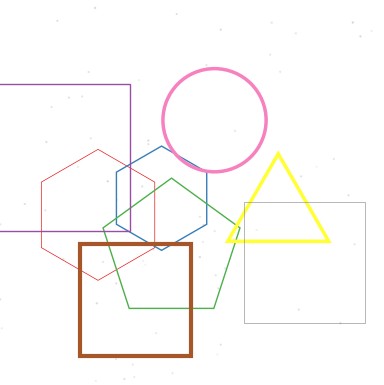[{"shape": "hexagon", "thickness": 0.5, "radius": 0.85, "center": [0.255, 0.442]}, {"shape": "hexagon", "thickness": 1, "radius": 0.68, "center": [0.42, 0.485]}, {"shape": "pentagon", "thickness": 1, "radius": 0.94, "center": [0.445, 0.35]}, {"shape": "square", "thickness": 1, "radius": 0.95, "center": [0.146, 0.592]}, {"shape": "triangle", "thickness": 2.5, "radius": 0.76, "center": [0.723, 0.449]}, {"shape": "square", "thickness": 3, "radius": 0.72, "center": [0.351, 0.221]}, {"shape": "circle", "thickness": 2.5, "radius": 0.67, "center": [0.557, 0.688]}, {"shape": "square", "thickness": 0.5, "radius": 0.79, "center": [0.79, 0.319]}]